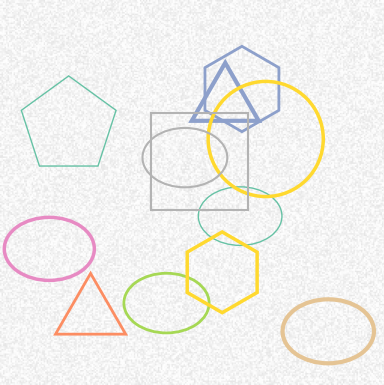[{"shape": "pentagon", "thickness": 1, "radius": 0.65, "center": [0.178, 0.673]}, {"shape": "oval", "thickness": 1, "radius": 0.54, "center": [0.624, 0.439]}, {"shape": "triangle", "thickness": 2, "radius": 0.53, "center": [0.235, 0.185]}, {"shape": "triangle", "thickness": 3, "radius": 0.5, "center": [0.585, 0.736]}, {"shape": "hexagon", "thickness": 2, "radius": 0.55, "center": [0.628, 0.769]}, {"shape": "oval", "thickness": 2.5, "radius": 0.58, "center": [0.128, 0.354]}, {"shape": "oval", "thickness": 2, "radius": 0.55, "center": [0.432, 0.213]}, {"shape": "hexagon", "thickness": 2.5, "radius": 0.52, "center": [0.577, 0.293]}, {"shape": "circle", "thickness": 2.5, "radius": 0.75, "center": [0.69, 0.639]}, {"shape": "oval", "thickness": 3, "radius": 0.59, "center": [0.853, 0.139]}, {"shape": "square", "thickness": 1.5, "radius": 0.63, "center": [0.518, 0.581]}, {"shape": "oval", "thickness": 1.5, "radius": 0.55, "center": [0.48, 0.591]}]